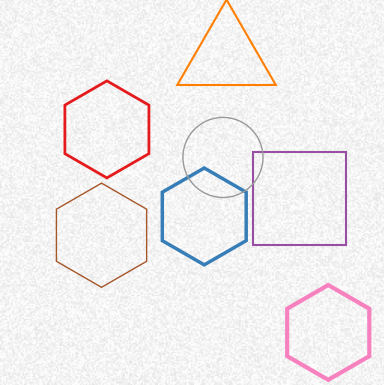[{"shape": "hexagon", "thickness": 2, "radius": 0.63, "center": [0.278, 0.664]}, {"shape": "hexagon", "thickness": 2.5, "radius": 0.63, "center": [0.531, 0.438]}, {"shape": "square", "thickness": 1.5, "radius": 0.6, "center": [0.778, 0.484]}, {"shape": "triangle", "thickness": 1.5, "radius": 0.74, "center": [0.588, 0.853]}, {"shape": "hexagon", "thickness": 1, "radius": 0.68, "center": [0.264, 0.389]}, {"shape": "hexagon", "thickness": 3, "radius": 0.62, "center": [0.853, 0.137]}, {"shape": "circle", "thickness": 1, "radius": 0.52, "center": [0.579, 0.591]}]